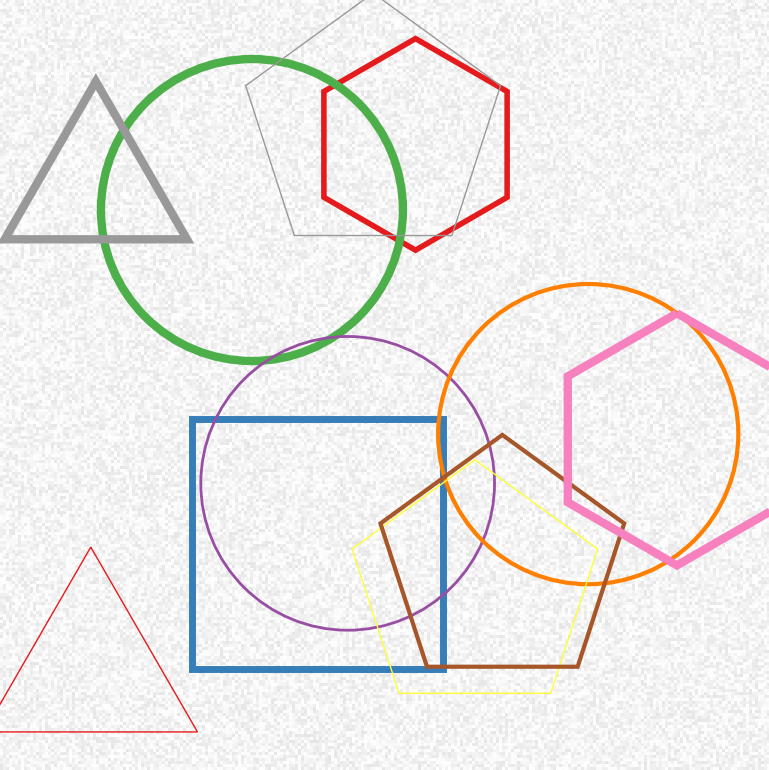[{"shape": "hexagon", "thickness": 2, "radius": 0.69, "center": [0.54, 0.812]}, {"shape": "triangle", "thickness": 0.5, "radius": 0.8, "center": [0.118, 0.129]}, {"shape": "square", "thickness": 2.5, "radius": 0.81, "center": [0.412, 0.293]}, {"shape": "circle", "thickness": 3, "radius": 0.98, "center": [0.327, 0.727]}, {"shape": "circle", "thickness": 1, "radius": 0.95, "center": [0.452, 0.372]}, {"shape": "circle", "thickness": 1.5, "radius": 0.97, "center": [0.764, 0.436]}, {"shape": "pentagon", "thickness": 0.5, "radius": 0.84, "center": [0.617, 0.235]}, {"shape": "pentagon", "thickness": 1.5, "radius": 0.83, "center": [0.652, 0.269]}, {"shape": "hexagon", "thickness": 3, "radius": 0.82, "center": [0.879, 0.429]}, {"shape": "pentagon", "thickness": 0.5, "radius": 0.87, "center": [0.485, 0.835]}, {"shape": "triangle", "thickness": 3, "radius": 0.68, "center": [0.124, 0.758]}]